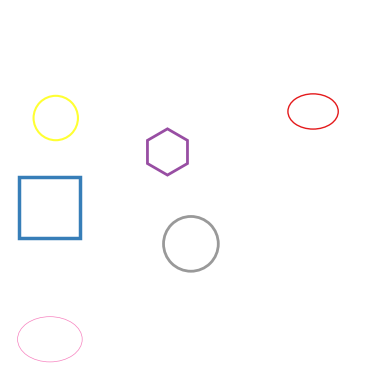[{"shape": "oval", "thickness": 1, "radius": 0.33, "center": [0.813, 0.71]}, {"shape": "square", "thickness": 2.5, "radius": 0.4, "center": [0.129, 0.46]}, {"shape": "hexagon", "thickness": 2, "radius": 0.3, "center": [0.435, 0.605]}, {"shape": "circle", "thickness": 1.5, "radius": 0.29, "center": [0.145, 0.693]}, {"shape": "oval", "thickness": 0.5, "radius": 0.42, "center": [0.13, 0.119]}, {"shape": "circle", "thickness": 2, "radius": 0.36, "center": [0.496, 0.367]}]